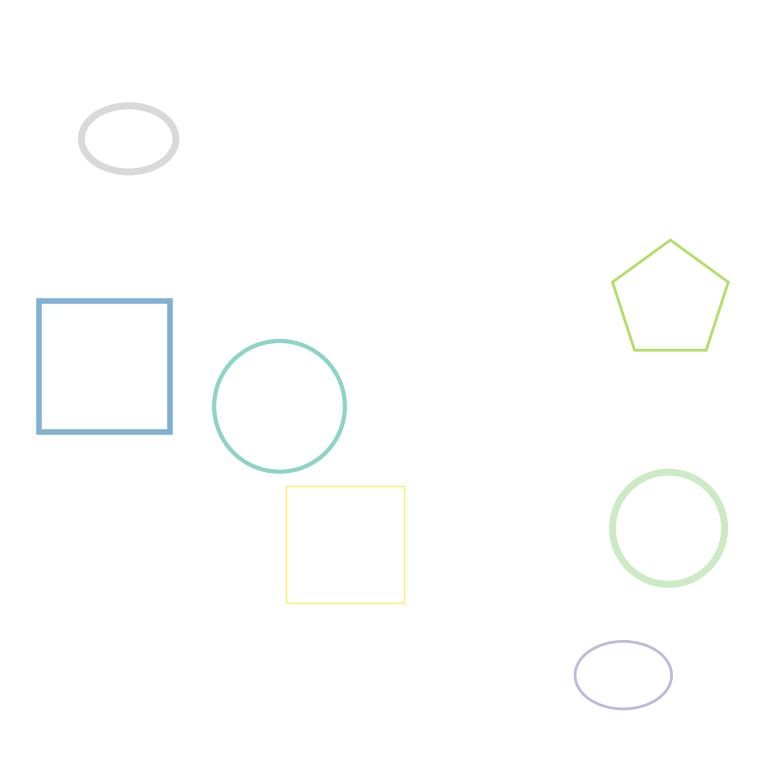[{"shape": "circle", "thickness": 1.5, "radius": 0.42, "center": [0.363, 0.472]}, {"shape": "oval", "thickness": 1, "radius": 0.31, "center": [0.809, 0.123]}, {"shape": "square", "thickness": 2, "radius": 0.43, "center": [0.136, 0.524]}, {"shape": "pentagon", "thickness": 1, "radius": 0.4, "center": [0.871, 0.609]}, {"shape": "oval", "thickness": 2.5, "radius": 0.31, "center": [0.167, 0.82]}, {"shape": "circle", "thickness": 2.5, "radius": 0.36, "center": [0.868, 0.314]}, {"shape": "square", "thickness": 0.5, "radius": 0.38, "center": [0.448, 0.293]}]